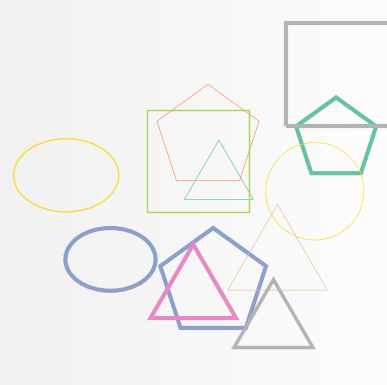[{"shape": "triangle", "thickness": 0.5, "radius": 0.51, "center": [0.565, 0.533]}, {"shape": "pentagon", "thickness": 3, "radius": 0.54, "center": [0.867, 0.638]}, {"shape": "pentagon", "thickness": 0.5, "radius": 0.69, "center": [0.537, 0.642]}, {"shape": "pentagon", "thickness": 3, "radius": 0.72, "center": [0.55, 0.264]}, {"shape": "oval", "thickness": 3, "radius": 0.58, "center": [0.285, 0.326]}, {"shape": "triangle", "thickness": 3, "radius": 0.64, "center": [0.499, 0.238]}, {"shape": "square", "thickness": 1, "radius": 0.66, "center": [0.511, 0.582]}, {"shape": "circle", "thickness": 0.5, "radius": 0.63, "center": [0.812, 0.503]}, {"shape": "oval", "thickness": 1, "radius": 0.68, "center": [0.171, 0.545]}, {"shape": "triangle", "thickness": 0.5, "radius": 0.74, "center": [0.716, 0.321]}, {"shape": "square", "thickness": 3, "radius": 0.67, "center": [0.874, 0.806]}, {"shape": "triangle", "thickness": 2.5, "radius": 0.59, "center": [0.706, 0.156]}]